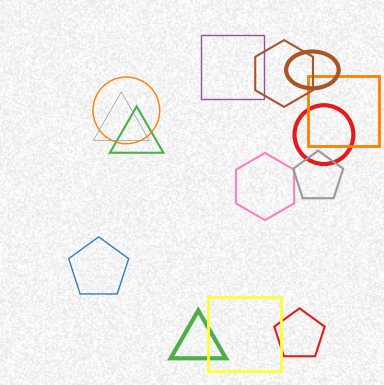[{"shape": "circle", "thickness": 3, "radius": 0.38, "center": [0.841, 0.65]}, {"shape": "pentagon", "thickness": 1.5, "radius": 0.34, "center": [0.778, 0.13]}, {"shape": "pentagon", "thickness": 1, "radius": 0.41, "center": [0.256, 0.303]}, {"shape": "triangle", "thickness": 3, "radius": 0.41, "center": [0.515, 0.111]}, {"shape": "triangle", "thickness": 1.5, "radius": 0.4, "center": [0.355, 0.643]}, {"shape": "square", "thickness": 1, "radius": 0.41, "center": [0.604, 0.825]}, {"shape": "square", "thickness": 2, "radius": 0.46, "center": [0.893, 0.712]}, {"shape": "circle", "thickness": 1, "radius": 0.43, "center": [0.328, 0.713]}, {"shape": "square", "thickness": 2, "radius": 0.48, "center": [0.635, 0.132]}, {"shape": "hexagon", "thickness": 1.5, "radius": 0.43, "center": [0.738, 0.809]}, {"shape": "oval", "thickness": 3, "radius": 0.34, "center": [0.811, 0.818]}, {"shape": "hexagon", "thickness": 1.5, "radius": 0.44, "center": [0.688, 0.515]}, {"shape": "triangle", "thickness": 0.5, "radius": 0.42, "center": [0.315, 0.677]}, {"shape": "pentagon", "thickness": 1.5, "radius": 0.34, "center": [0.826, 0.54]}]